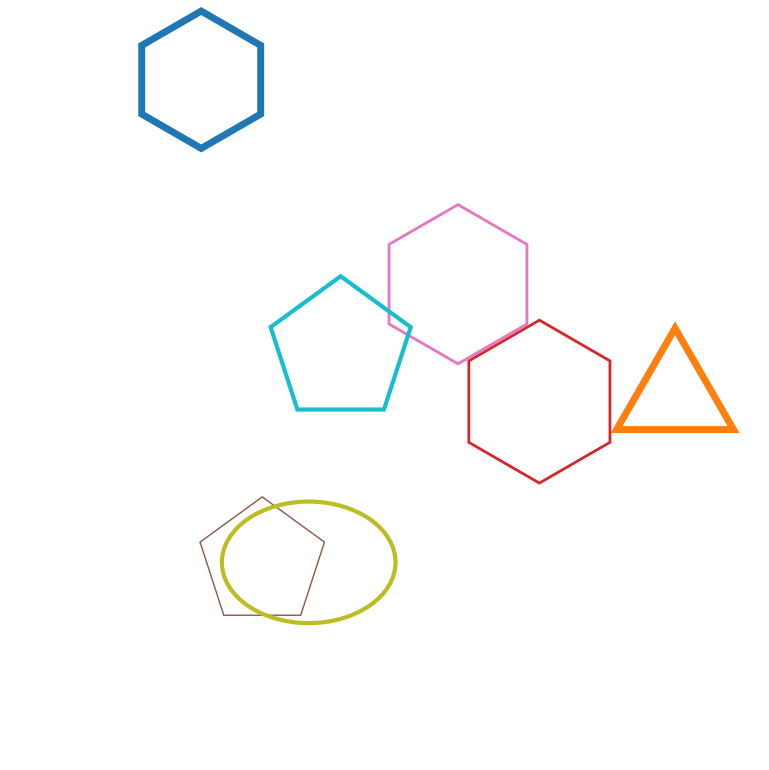[{"shape": "hexagon", "thickness": 2.5, "radius": 0.45, "center": [0.261, 0.896]}, {"shape": "triangle", "thickness": 2.5, "radius": 0.44, "center": [0.877, 0.486]}, {"shape": "hexagon", "thickness": 1, "radius": 0.53, "center": [0.701, 0.478]}, {"shape": "pentagon", "thickness": 0.5, "radius": 0.42, "center": [0.341, 0.27]}, {"shape": "hexagon", "thickness": 1, "radius": 0.52, "center": [0.595, 0.631]}, {"shape": "oval", "thickness": 1.5, "radius": 0.56, "center": [0.401, 0.27]}, {"shape": "pentagon", "thickness": 1.5, "radius": 0.48, "center": [0.442, 0.546]}]